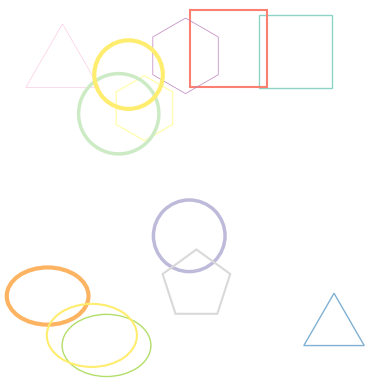[{"shape": "square", "thickness": 1, "radius": 0.47, "center": [0.767, 0.866]}, {"shape": "hexagon", "thickness": 1, "radius": 0.42, "center": [0.375, 0.719]}, {"shape": "circle", "thickness": 2.5, "radius": 0.47, "center": [0.492, 0.388]}, {"shape": "square", "thickness": 1.5, "radius": 0.5, "center": [0.594, 0.874]}, {"shape": "triangle", "thickness": 1, "radius": 0.45, "center": [0.868, 0.148]}, {"shape": "oval", "thickness": 3, "radius": 0.53, "center": [0.124, 0.231]}, {"shape": "oval", "thickness": 1, "radius": 0.58, "center": [0.277, 0.103]}, {"shape": "triangle", "thickness": 0.5, "radius": 0.55, "center": [0.162, 0.828]}, {"shape": "pentagon", "thickness": 1.5, "radius": 0.46, "center": [0.51, 0.26]}, {"shape": "hexagon", "thickness": 0.5, "radius": 0.49, "center": [0.482, 0.855]}, {"shape": "circle", "thickness": 2.5, "radius": 0.52, "center": [0.308, 0.705]}, {"shape": "circle", "thickness": 3, "radius": 0.45, "center": [0.334, 0.806]}, {"shape": "oval", "thickness": 1.5, "radius": 0.59, "center": [0.239, 0.129]}]